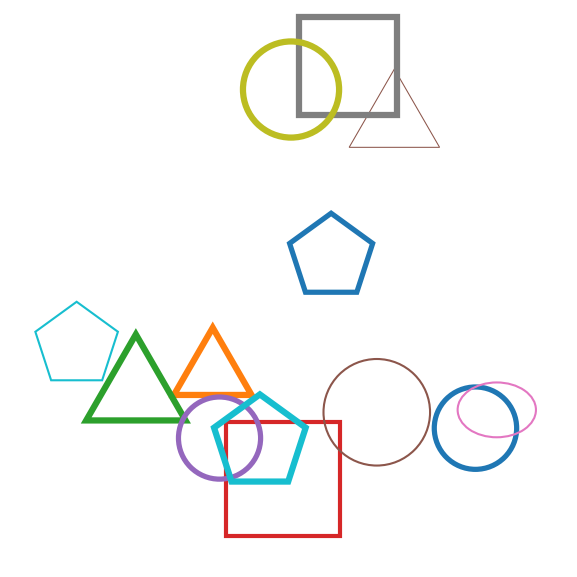[{"shape": "circle", "thickness": 2.5, "radius": 0.36, "center": [0.823, 0.258]}, {"shape": "pentagon", "thickness": 2.5, "radius": 0.38, "center": [0.573, 0.554]}, {"shape": "triangle", "thickness": 3, "radius": 0.39, "center": [0.368, 0.354]}, {"shape": "triangle", "thickness": 3, "radius": 0.5, "center": [0.235, 0.321]}, {"shape": "square", "thickness": 2, "radius": 0.49, "center": [0.49, 0.17]}, {"shape": "circle", "thickness": 2.5, "radius": 0.36, "center": [0.38, 0.241]}, {"shape": "circle", "thickness": 1, "radius": 0.46, "center": [0.652, 0.285]}, {"shape": "triangle", "thickness": 0.5, "radius": 0.45, "center": [0.683, 0.789]}, {"shape": "oval", "thickness": 1, "radius": 0.34, "center": [0.86, 0.289]}, {"shape": "square", "thickness": 3, "radius": 0.42, "center": [0.603, 0.884]}, {"shape": "circle", "thickness": 3, "radius": 0.42, "center": [0.504, 0.844]}, {"shape": "pentagon", "thickness": 1, "radius": 0.38, "center": [0.133, 0.401]}, {"shape": "pentagon", "thickness": 3, "radius": 0.42, "center": [0.45, 0.233]}]